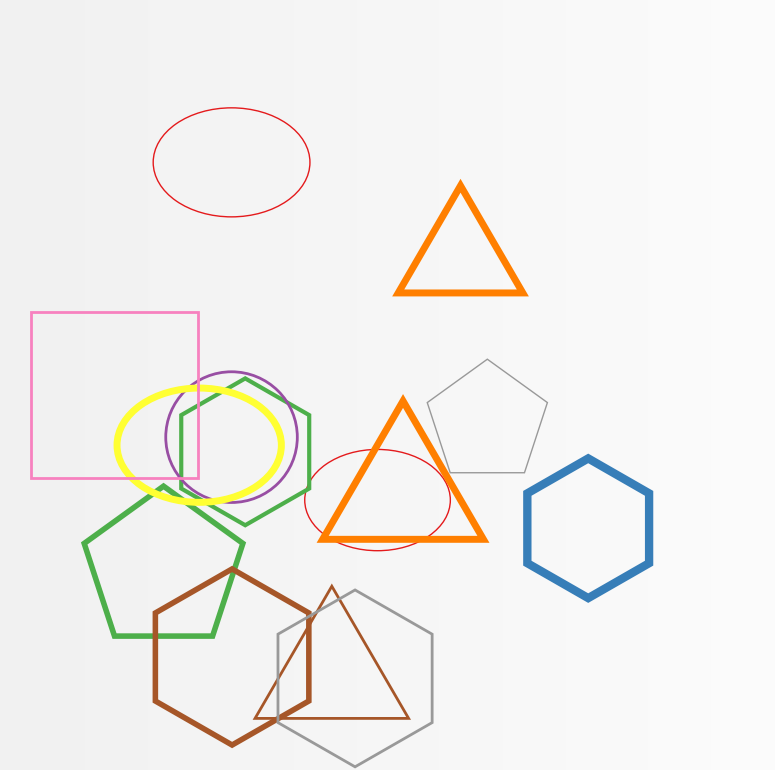[{"shape": "oval", "thickness": 0.5, "radius": 0.47, "center": [0.487, 0.351]}, {"shape": "oval", "thickness": 0.5, "radius": 0.51, "center": [0.299, 0.789]}, {"shape": "hexagon", "thickness": 3, "radius": 0.45, "center": [0.759, 0.314]}, {"shape": "hexagon", "thickness": 1.5, "radius": 0.48, "center": [0.316, 0.413]}, {"shape": "pentagon", "thickness": 2, "radius": 0.54, "center": [0.211, 0.261]}, {"shape": "circle", "thickness": 1, "radius": 0.42, "center": [0.299, 0.432]}, {"shape": "triangle", "thickness": 2.5, "radius": 0.46, "center": [0.594, 0.666]}, {"shape": "triangle", "thickness": 2.5, "radius": 0.6, "center": [0.52, 0.359]}, {"shape": "oval", "thickness": 2.5, "radius": 0.53, "center": [0.257, 0.422]}, {"shape": "triangle", "thickness": 1, "radius": 0.57, "center": [0.428, 0.124]}, {"shape": "hexagon", "thickness": 2, "radius": 0.57, "center": [0.299, 0.147]}, {"shape": "square", "thickness": 1, "radius": 0.54, "center": [0.148, 0.487]}, {"shape": "pentagon", "thickness": 0.5, "radius": 0.41, "center": [0.629, 0.452]}, {"shape": "hexagon", "thickness": 1, "radius": 0.57, "center": [0.458, 0.119]}]